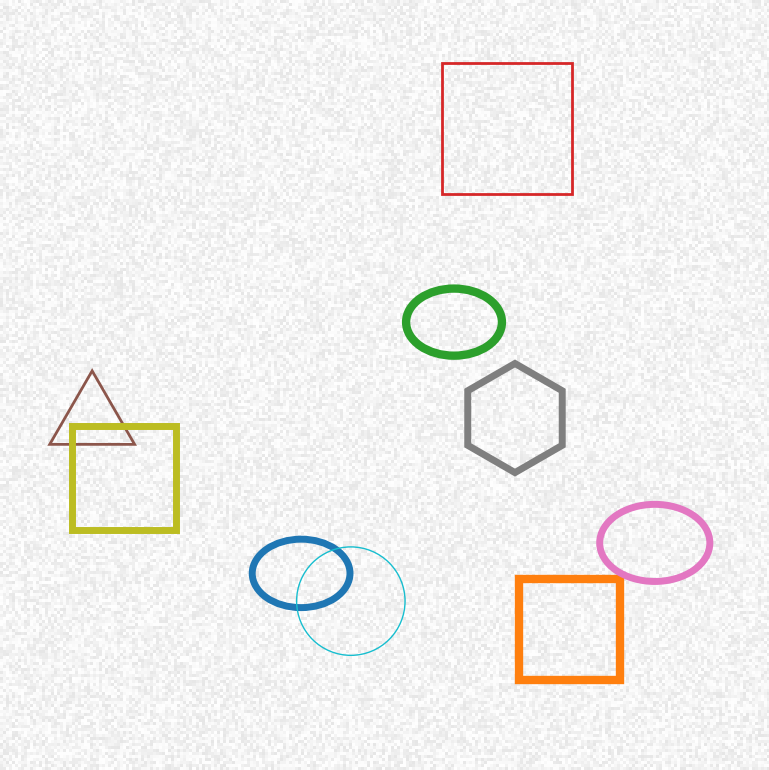[{"shape": "oval", "thickness": 2.5, "radius": 0.32, "center": [0.391, 0.255]}, {"shape": "square", "thickness": 3, "radius": 0.33, "center": [0.74, 0.182]}, {"shape": "oval", "thickness": 3, "radius": 0.31, "center": [0.59, 0.582]}, {"shape": "square", "thickness": 1, "radius": 0.42, "center": [0.659, 0.834]}, {"shape": "triangle", "thickness": 1, "radius": 0.32, "center": [0.12, 0.455]}, {"shape": "oval", "thickness": 2.5, "radius": 0.36, "center": [0.85, 0.295]}, {"shape": "hexagon", "thickness": 2.5, "radius": 0.35, "center": [0.669, 0.457]}, {"shape": "square", "thickness": 2.5, "radius": 0.34, "center": [0.161, 0.379]}, {"shape": "circle", "thickness": 0.5, "radius": 0.35, "center": [0.456, 0.219]}]